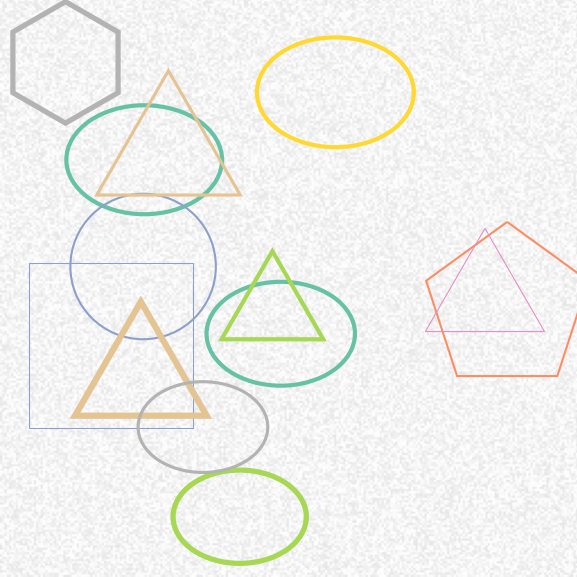[{"shape": "oval", "thickness": 2, "radius": 0.64, "center": [0.486, 0.421]}, {"shape": "oval", "thickness": 2, "radius": 0.67, "center": [0.25, 0.723]}, {"shape": "pentagon", "thickness": 1, "radius": 0.74, "center": [0.878, 0.467]}, {"shape": "circle", "thickness": 1, "radius": 0.63, "center": [0.248, 0.538]}, {"shape": "square", "thickness": 0.5, "radius": 0.71, "center": [0.192, 0.401]}, {"shape": "triangle", "thickness": 0.5, "radius": 0.6, "center": [0.84, 0.485]}, {"shape": "oval", "thickness": 2.5, "radius": 0.58, "center": [0.415, 0.104]}, {"shape": "triangle", "thickness": 2, "radius": 0.51, "center": [0.472, 0.463]}, {"shape": "oval", "thickness": 2, "radius": 0.68, "center": [0.581, 0.839]}, {"shape": "triangle", "thickness": 1.5, "radius": 0.72, "center": [0.292, 0.733]}, {"shape": "triangle", "thickness": 3, "radius": 0.66, "center": [0.244, 0.345]}, {"shape": "oval", "thickness": 1.5, "radius": 0.56, "center": [0.351, 0.26]}, {"shape": "hexagon", "thickness": 2.5, "radius": 0.53, "center": [0.113, 0.891]}]